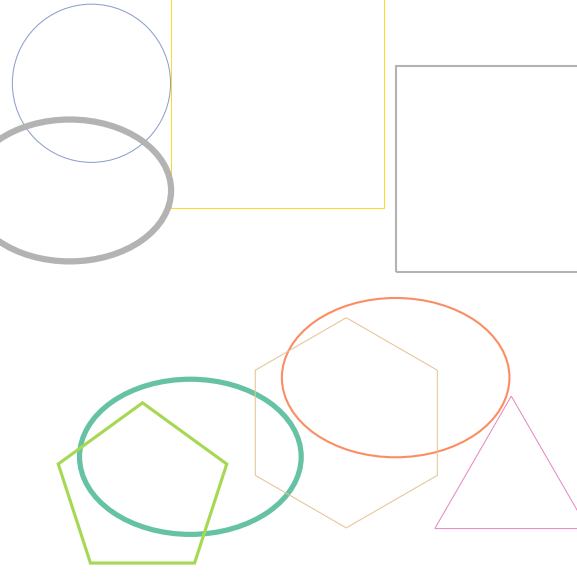[{"shape": "oval", "thickness": 2.5, "radius": 0.96, "center": [0.33, 0.208]}, {"shape": "oval", "thickness": 1, "radius": 0.99, "center": [0.685, 0.345]}, {"shape": "circle", "thickness": 0.5, "radius": 0.68, "center": [0.158, 0.855]}, {"shape": "triangle", "thickness": 0.5, "radius": 0.76, "center": [0.885, 0.16]}, {"shape": "pentagon", "thickness": 1.5, "radius": 0.77, "center": [0.247, 0.148]}, {"shape": "square", "thickness": 0.5, "radius": 0.93, "center": [0.481, 0.824]}, {"shape": "hexagon", "thickness": 0.5, "radius": 0.91, "center": [0.6, 0.267]}, {"shape": "square", "thickness": 1, "radius": 0.89, "center": [0.863, 0.707]}, {"shape": "oval", "thickness": 3, "radius": 0.88, "center": [0.121, 0.669]}]